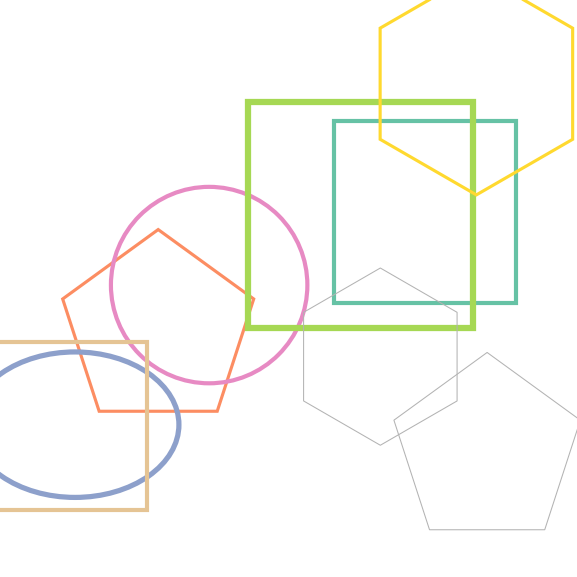[{"shape": "square", "thickness": 2, "radius": 0.79, "center": [0.736, 0.632]}, {"shape": "pentagon", "thickness": 1.5, "radius": 0.87, "center": [0.274, 0.428]}, {"shape": "oval", "thickness": 2.5, "radius": 0.9, "center": [0.13, 0.264]}, {"shape": "circle", "thickness": 2, "radius": 0.85, "center": [0.362, 0.505]}, {"shape": "square", "thickness": 3, "radius": 0.98, "center": [0.625, 0.627]}, {"shape": "hexagon", "thickness": 1.5, "radius": 0.96, "center": [0.825, 0.854]}, {"shape": "square", "thickness": 2, "radius": 0.72, "center": [0.109, 0.262]}, {"shape": "pentagon", "thickness": 0.5, "radius": 0.85, "center": [0.843, 0.219]}, {"shape": "hexagon", "thickness": 0.5, "radius": 0.77, "center": [0.659, 0.382]}]